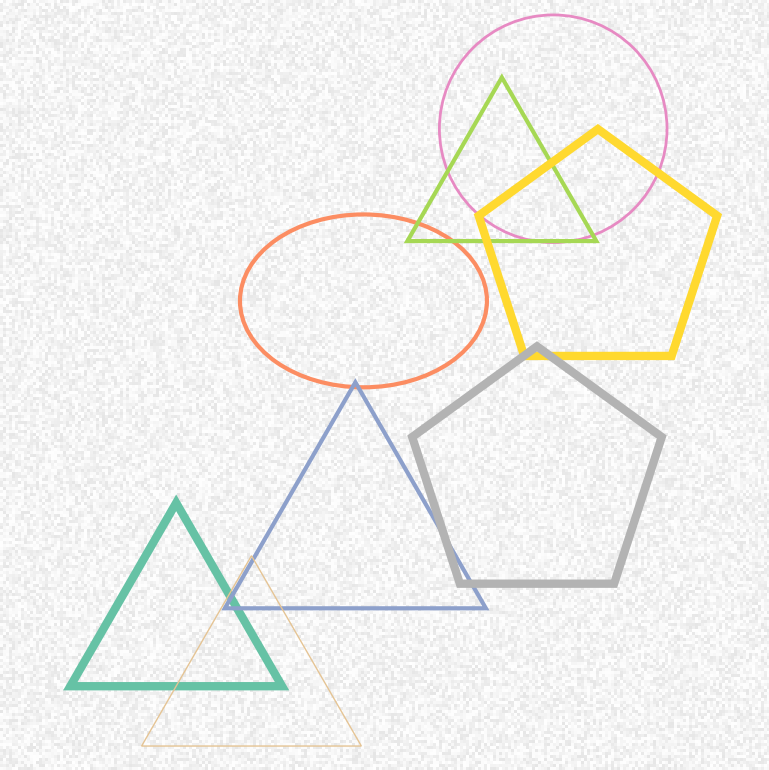[{"shape": "triangle", "thickness": 3, "radius": 0.79, "center": [0.229, 0.188]}, {"shape": "oval", "thickness": 1.5, "radius": 0.8, "center": [0.472, 0.609]}, {"shape": "triangle", "thickness": 1.5, "radius": 0.98, "center": [0.462, 0.308]}, {"shape": "circle", "thickness": 1, "radius": 0.74, "center": [0.718, 0.833]}, {"shape": "triangle", "thickness": 1.5, "radius": 0.71, "center": [0.652, 0.758]}, {"shape": "pentagon", "thickness": 3, "radius": 0.81, "center": [0.777, 0.669]}, {"shape": "triangle", "thickness": 0.5, "radius": 0.82, "center": [0.327, 0.114]}, {"shape": "pentagon", "thickness": 3, "radius": 0.85, "center": [0.697, 0.38]}]